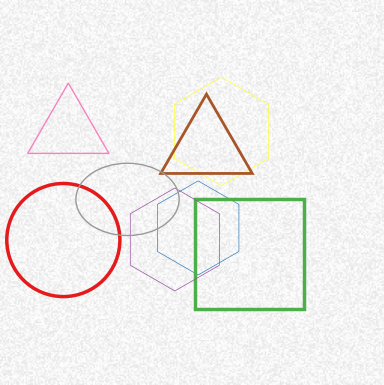[{"shape": "circle", "thickness": 2.5, "radius": 0.73, "center": [0.165, 0.377]}, {"shape": "hexagon", "thickness": 0.5, "radius": 0.61, "center": [0.515, 0.408]}, {"shape": "square", "thickness": 2.5, "radius": 0.71, "center": [0.648, 0.34]}, {"shape": "hexagon", "thickness": 0.5, "radius": 0.67, "center": [0.454, 0.378]}, {"shape": "hexagon", "thickness": 0.5, "radius": 0.7, "center": [0.575, 0.659]}, {"shape": "triangle", "thickness": 2, "radius": 0.69, "center": [0.536, 0.618]}, {"shape": "triangle", "thickness": 1, "radius": 0.61, "center": [0.177, 0.662]}, {"shape": "oval", "thickness": 1, "radius": 0.67, "center": [0.331, 0.482]}]